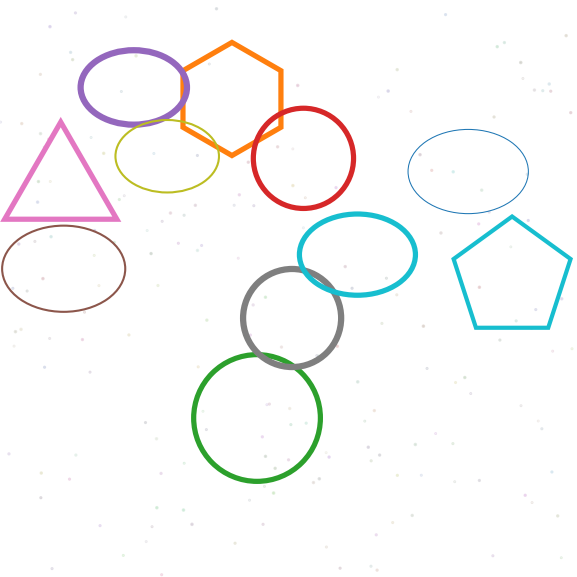[{"shape": "oval", "thickness": 0.5, "radius": 0.52, "center": [0.811, 0.702]}, {"shape": "hexagon", "thickness": 2.5, "radius": 0.49, "center": [0.402, 0.828]}, {"shape": "circle", "thickness": 2.5, "radius": 0.55, "center": [0.445, 0.275]}, {"shape": "circle", "thickness": 2.5, "radius": 0.43, "center": [0.525, 0.725]}, {"shape": "oval", "thickness": 3, "radius": 0.46, "center": [0.232, 0.848]}, {"shape": "oval", "thickness": 1, "radius": 0.53, "center": [0.11, 0.534]}, {"shape": "triangle", "thickness": 2.5, "radius": 0.56, "center": [0.105, 0.676]}, {"shape": "circle", "thickness": 3, "radius": 0.42, "center": [0.506, 0.448]}, {"shape": "oval", "thickness": 1, "radius": 0.45, "center": [0.29, 0.729]}, {"shape": "pentagon", "thickness": 2, "radius": 0.53, "center": [0.887, 0.518]}, {"shape": "oval", "thickness": 2.5, "radius": 0.5, "center": [0.619, 0.558]}]